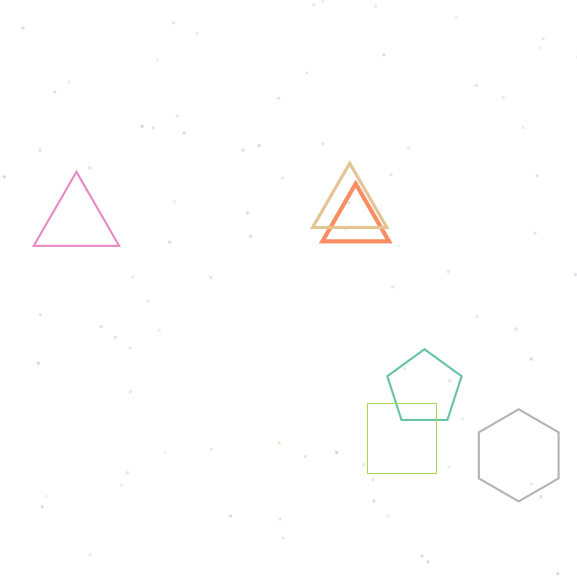[{"shape": "pentagon", "thickness": 1, "radius": 0.34, "center": [0.735, 0.327]}, {"shape": "triangle", "thickness": 2, "radius": 0.33, "center": [0.616, 0.614]}, {"shape": "triangle", "thickness": 1, "radius": 0.43, "center": [0.132, 0.616]}, {"shape": "square", "thickness": 0.5, "radius": 0.3, "center": [0.695, 0.241]}, {"shape": "triangle", "thickness": 1.5, "radius": 0.37, "center": [0.606, 0.642]}, {"shape": "hexagon", "thickness": 1, "radius": 0.4, "center": [0.898, 0.211]}]